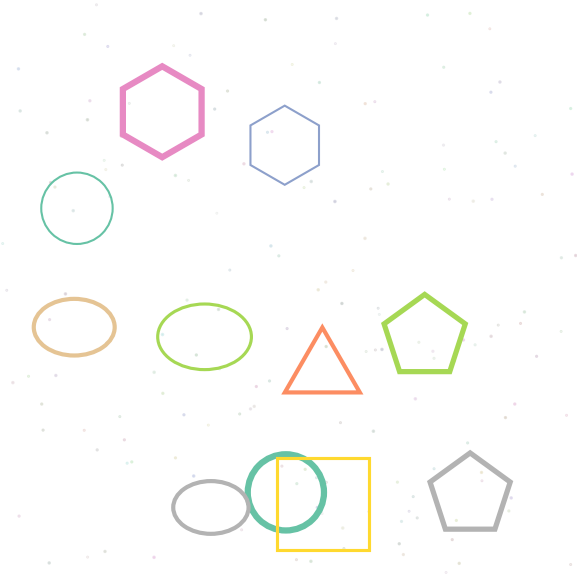[{"shape": "circle", "thickness": 1, "radius": 0.31, "center": [0.133, 0.639]}, {"shape": "circle", "thickness": 3, "radius": 0.33, "center": [0.495, 0.147]}, {"shape": "triangle", "thickness": 2, "radius": 0.37, "center": [0.558, 0.357]}, {"shape": "hexagon", "thickness": 1, "radius": 0.34, "center": [0.493, 0.748]}, {"shape": "hexagon", "thickness": 3, "radius": 0.39, "center": [0.281, 0.806]}, {"shape": "oval", "thickness": 1.5, "radius": 0.41, "center": [0.354, 0.416]}, {"shape": "pentagon", "thickness": 2.5, "radius": 0.37, "center": [0.735, 0.415]}, {"shape": "square", "thickness": 1.5, "radius": 0.4, "center": [0.559, 0.127]}, {"shape": "oval", "thickness": 2, "radius": 0.35, "center": [0.129, 0.433]}, {"shape": "oval", "thickness": 2, "radius": 0.33, "center": [0.365, 0.12]}, {"shape": "pentagon", "thickness": 2.5, "radius": 0.36, "center": [0.814, 0.142]}]